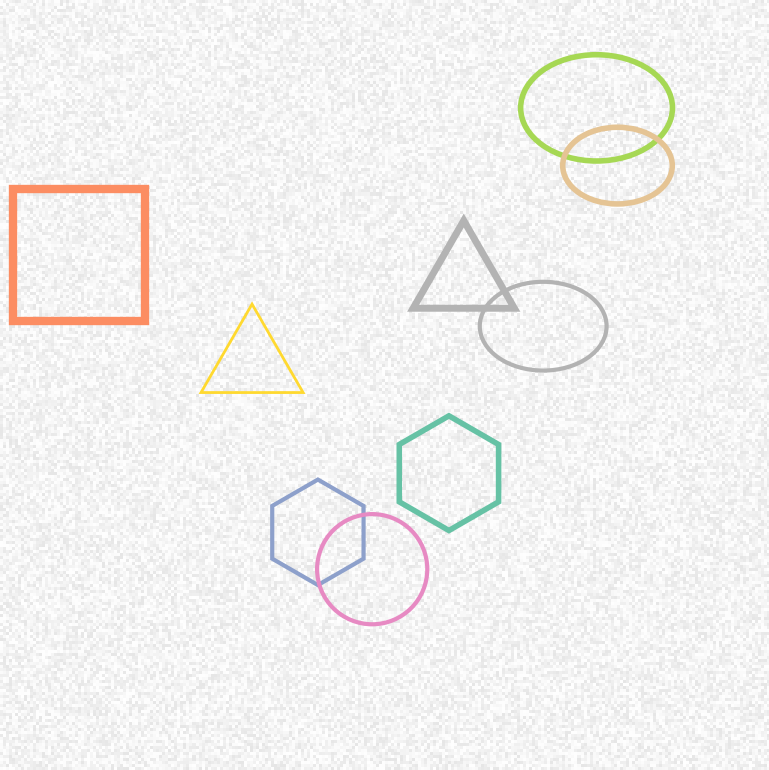[{"shape": "hexagon", "thickness": 2, "radius": 0.37, "center": [0.583, 0.386]}, {"shape": "square", "thickness": 3, "radius": 0.43, "center": [0.103, 0.668]}, {"shape": "hexagon", "thickness": 1.5, "radius": 0.34, "center": [0.413, 0.309]}, {"shape": "circle", "thickness": 1.5, "radius": 0.36, "center": [0.483, 0.261]}, {"shape": "oval", "thickness": 2, "radius": 0.49, "center": [0.775, 0.86]}, {"shape": "triangle", "thickness": 1, "radius": 0.38, "center": [0.327, 0.528]}, {"shape": "oval", "thickness": 2, "radius": 0.36, "center": [0.802, 0.785]}, {"shape": "triangle", "thickness": 2.5, "radius": 0.38, "center": [0.602, 0.638]}, {"shape": "oval", "thickness": 1.5, "radius": 0.41, "center": [0.705, 0.576]}]